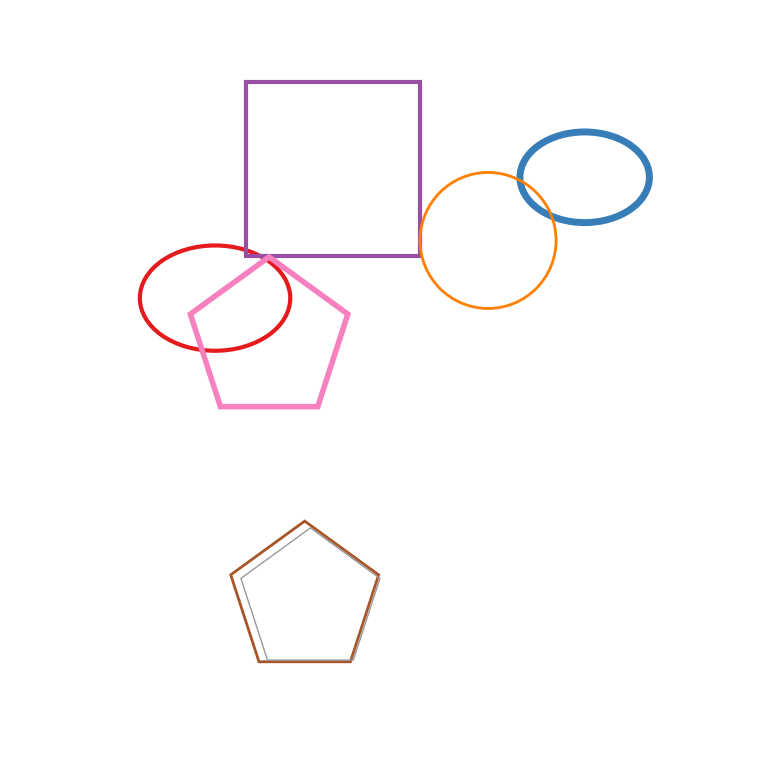[{"shape": "oval", "thickness": 1.5, "radius": 0.49, "center": [0.279, 0.613]}, {"shape": "oval", "thickness": 2.5, "radius": 0.42, "center": [0.759, 0.77]}, {"shape": "square", "thickness": 1.5, "radius": 0.57, "center": [0.432, 0.78]}, {"shape": "circle", "thickness": 1, "radius": 0.44, "center": [0.634, 0.688]}, {"shape": "pentagon", "thickness": 1, "radius": 0.5, "center": [0.396, 0.222]}, {"shape": "pentagon", "thickness": 2, "radius": 0.54, "center": [0.349, 0.559]}, {"shape": "pentagon", "thickness": 0.5, "radius": 0.47, "center": [0.403, 0.22]}]